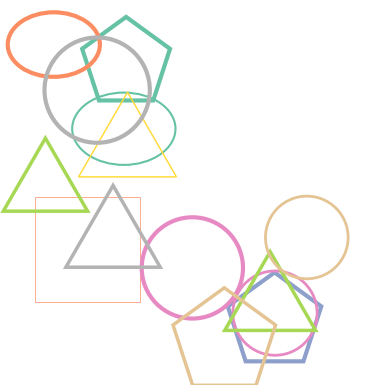[{"shape": "oval", "thickness": 1.5, "radius": 0.67, "center": [0.322, 0.666]}, {"shape": "pentagon", "thickness": 3, "radius": 0.6, "center": [0.328, 0.836]}, {"shape": "square", "thickness": 0.5, "radius": 0.69, "center": [0.227, 0.352]}, {"shape": "oval", "thickness": 3, "radius": 0.6, "center": [0.14, 0.884]}, {"shape": "pentagon", "thickness": 3, "radius": 0.64, "center": [0.713, 0.165]}, {"shape": "circle", "thickness": 2, "radius": 0.55, "center": [0.714, 0.187]}, {"shape": "circle", "thickness": 3, "radius": 0.66, "center": [0.5, 0.304]}, {"shape": "triangle", "thickness": 2.5, "radius": 0.68, "center": [0.702, 0.21]}, {"shape": "triangle", "thickness": 2.5, "radius": 0.63, "center": [0.118, 0.515]}, {"shape": "triangle", "thickness": 1, "radius": 0.73, "center": [0.331, 0.614]}, {"shape": "circle", "thickness": 2, "radius": 0.54, "center": [0.797, 0.383]}, {"shape": "pentagon", "thickness": 2.5, "radius": 0.7, "center": [0.583, 0.112]}, {"shape": "triangle", "thickness": 2.5, "radius": 0.71, "center": [0.294, 0.377]}, {"shape": "circle", "thickness": 3, "radius": 0.68, "center": [0.252, 0.766]}]